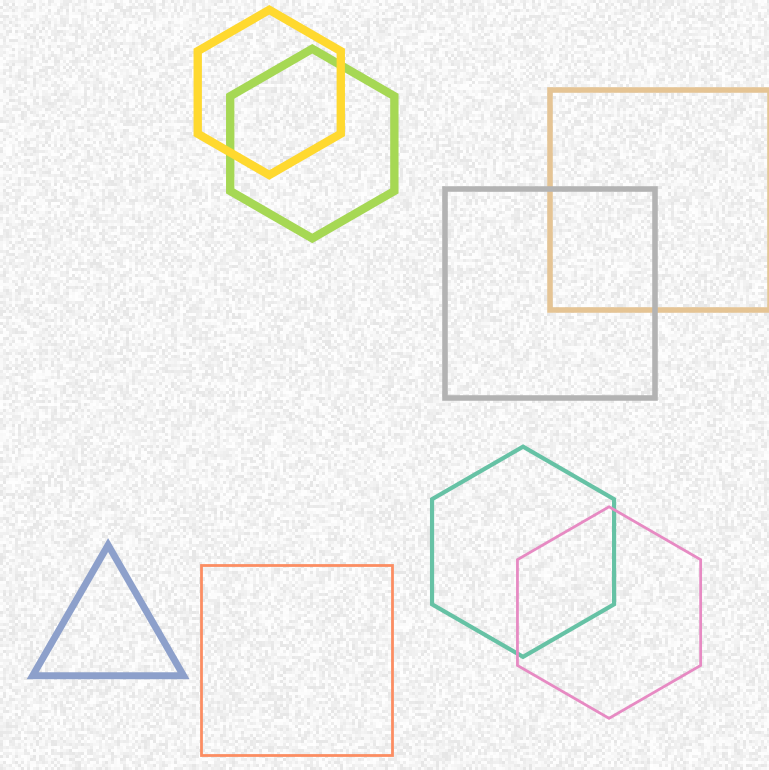[{"shape": "hexagon", "thickness": 1.5, "radius": 0.68, "center": [0.679, 0.283]}, {"shape": "square", "thickness": 1, "radius": 0.62, "center": [0.385, 0.143]}, {"shape": "triangle", "thickness": 2.5, "radius": 0.57, "center": [0.14, 0.179]}, {"shape": "hexagon", "thickness": 1, "radius": 0.69, "center": [0.791, 0.204]}, {"shape": "hexagon", "thickness": 3, "radius": 0.62, "center": [0.406, 0.814]}, {"shape": "hexagon", "thickness": 3, "radius": 0.54, "center": [0.35, 0.88]}, {"shape": "square", "thickness": 2, "radius": 0.71, "center": [0.857, 0.74]}, {"shape": "square", "thickness": 2, "radius": 0.68, "center": [0.715, 0.619]}]